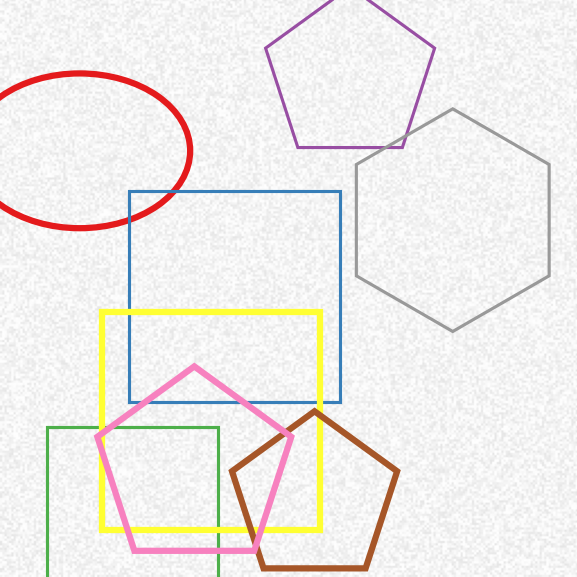[{"shape": "oval", "thickness": 3, "radius": 0.96, "center": [0.138, 0.738]}, {"shape": "square", "thickness": 1.5, "radius": 0.91, "center": [0.407, 0.485]}, {"shape": "square", "thickness": 1.5, "radius": 0.74, "center": [0.229, 0.112]}, {"shape": "pentagon", "thickness": 1.5, "radius": 0.77, "center": [0.606, 0.868]}, {"shape": "square", "thickness": 3, "radius": 0.95, "center": [0.365, 0.27]}, {"shape": "pentagon", "thickness": 3, "radius": 0.75, "center": [0.545, 0.137]}, {"shape": "pentagon", "thickness": 3, "radius": 0.88, "center": [0.336, 0.188]}, {"shape": "hexagon", "thickness": 1.5, "radius": 0.96, "center": [0.784, 0.618]}]